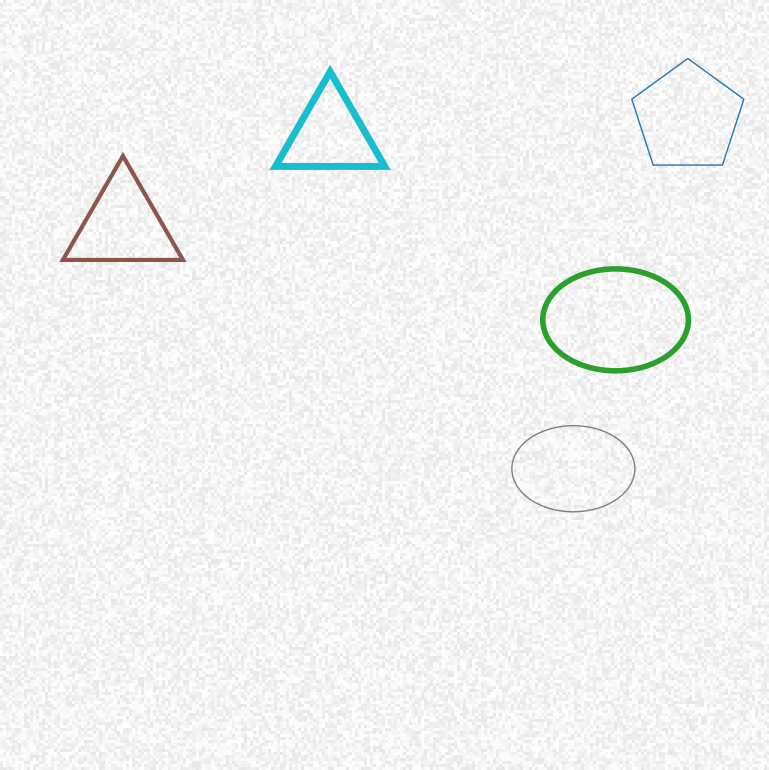[{"shape": "pentagon", "thickness": 0.5, "radius": 0.38, "center": [0.893, 0.848]}, {"shape": "oval", "thickness": 2, "radius": 0.47, "center": [0.799, 0.585]}, {"shape": "triangle", "thickness": 1.5, "radius": 0.45, "center": [0.16, 0.707]}, {"shape": "oval", "thickness": 0.5, "radius": 0.4, "center": [0.745, 0.391]}, {"shape": "triangle", "thickness": 2.5, "radius": 0.41, "center": [0.429, 0.825]}]